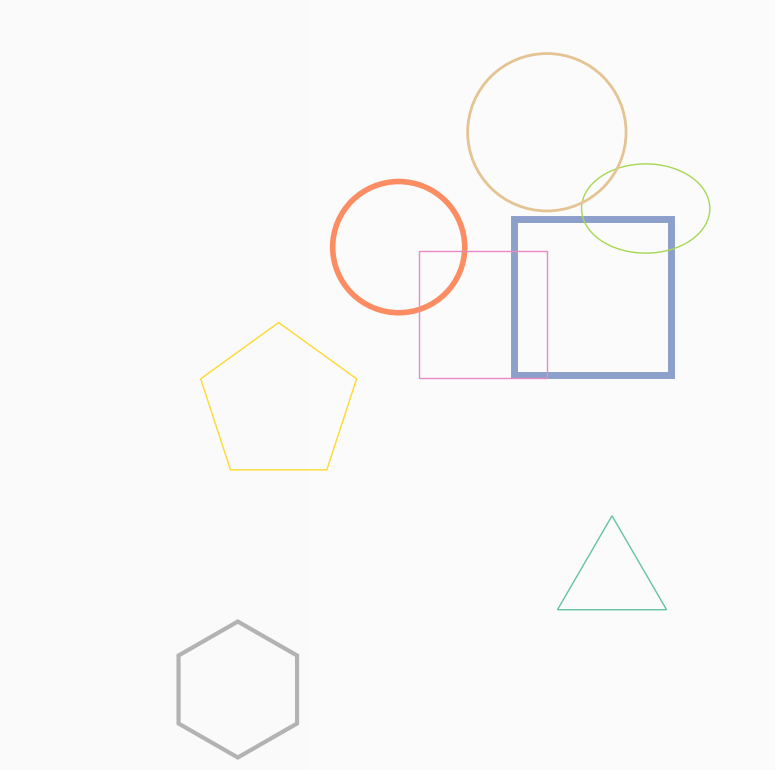[{"shape": "triangle", "thickness": 0.5, "radius": 0.41, "center": [0.79, 0.249]}, {"shape": "circle", "thickness": 2, "radius": 0.43, "center": [0.514, 0.679]}, {"shape": "square", "thickness": 2.5, "radius": 0.51, "center": [0.765, 0.614]}, {"shape": "square", "thickness": 0.5, "radius": 0.41, "center": [0.623, 0.592]}, {"shape": "oval", "thickness": 0.5, "radius": 0.41, "center": [0.833, 0.729]}, {"shape": "pentagon", "thickness": 0.5, "radius": 0.53, "center": [0.36, 0.475]}, {"shape": "circle", "thickness": 1, "radius": 0.51, "center": [0.706, 0.828]}, {"shape": "hexagon", "thickness": 1.5, "radius": 0.44, "center": [0.307, 0.105]}]